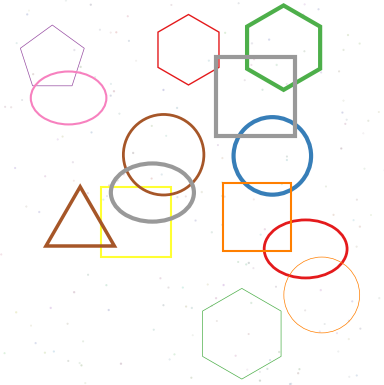[{"shape": "oval", "thickness": 2, "radius": 0.54, "center": [0.794, 0.353]}, {"shape": "hexagon", "thickness": 1, "radius": 0.46, "center": [0.49, 0.871]}, {"shape": "circle", "thickness": 3, "radius": 0.5, "center": [0.707, 0.595]}, {"shape": "hexagon", "thickness": 3, "radius": 0.55, "center": [0.737, 0.876]}, {"shape": "hexagon", "thickness": 0.5, "radius": 0.59, "center": [0.628, 0.133]}, {"shape": "pentagon", "thickness": 0.5, "radius": 0.44, "center": [0.136, 0.848]}, {"shape": "square", "thickness": 1.5, "radius": 0.44, "center": [0.667, 0.435]}, {"shape": "circle", "thickness": 0.5, "radius": 0.49, "center": [0.836, 0.234]}, {"shape": "square", "thickness": 1.5, "radius": 0.45, "center": [0.353, 0.424]}, {"shape": "triangle", "thickness": 2.5, "radius": 0.51, "center": [0.208, 0.412]}, {"shape": "circle", "thickness": 2, "radius": 0.52, "center": [0.425, 0.598]}, {"shape": "oval", "thickness": 1.5, "radius": 0.49, "center": [0.178, 0.746]}, {"shape": "square", "thickness": 3, "radius": 0.51, "center": [0.663, 0.749]}, {"shape": "oval", "thickness": 3, "radius": 0.54, "center": [0.396, 0.5]}]